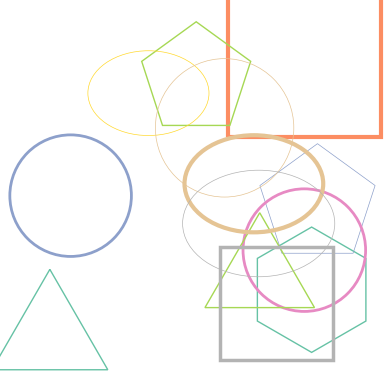[{"shape": "triangle", "thickness": 1, "radius": 0.87, "center": [0.129, 0.127]}, {"shape": "hexagon", "thickness": 1, "radius": 0.81, "center": [0.809, 0.247]}, {"shape": "square", "thickness": 3, "radius": 0.99, "center": [0.791, 0.843]}, {"shape": "circle", "thickness": 2, "radius": 0.79, "center": [0.183, 0.492]}, {"shape": "pentagon", "thickness": 0.5, "radius": 0.79, "center": [0.825, 0.469]}, {"shape": "circle", "thickness": 2, "radius": 0.8, "center": [0.79, 0.35]}, {"shape": "pentagon", "thickness": 1, "radius": 0.74, "center": [0.51, 0.795]}, {"shape": "triangle", "thickness": 1, "radius": 0.82, "center": [0.675, 0.283]}, {"shape": "oval", "thickness": 0.5, "radius": 0.79, "center": [0.386, 0.758]}, {"shape": "circle", "thickness": 0.5, "radius": 0.9, "center": [0.583, 0.668]}, {"shape": "oval", "thickness": 3, "radius": 0.9, "center": [0.659, 0.523]}, {"shape": "oval", "thickness": 0.5, "radius": 0.99, "center": [0.672, 0.42]}, {"shape": "square", "thickness": 2.5, "radius": 0.73, "center": [0.718, 0.212]}]